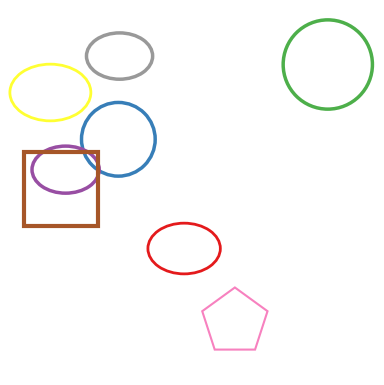[{"shape": "oval", "thickness": 2, "radius": 0.47, "center": [0.478, 0.354]}, {"shape": "circle", "thickness": 2.5, "radius": 0.48, "center": [0.307, 0.638]}, {"shape": "circle", "thickness": 2.5, "radius": 0.58, "center": [0.851, 0.832]}, {"shape": "oval", "thickness": 2.5, "radius": 0.44, "center": [0.17, 0.559]}, {"shape": "oval", "thickness": 2, "radius": 0.53, "center": [0.131, 0.76]}, {"shape": "square", "thickness": 3, "radius": 0.48, "center": [0.158, 0.509]}, {"shape": "pentagon", "thickness": 1.5, "radius": 0.45, "center": [0.61, 0.164]}, {"shape": "oval", "thickness": 2.5, "radius": 0.43, "center": [0.311, 0.854]}]